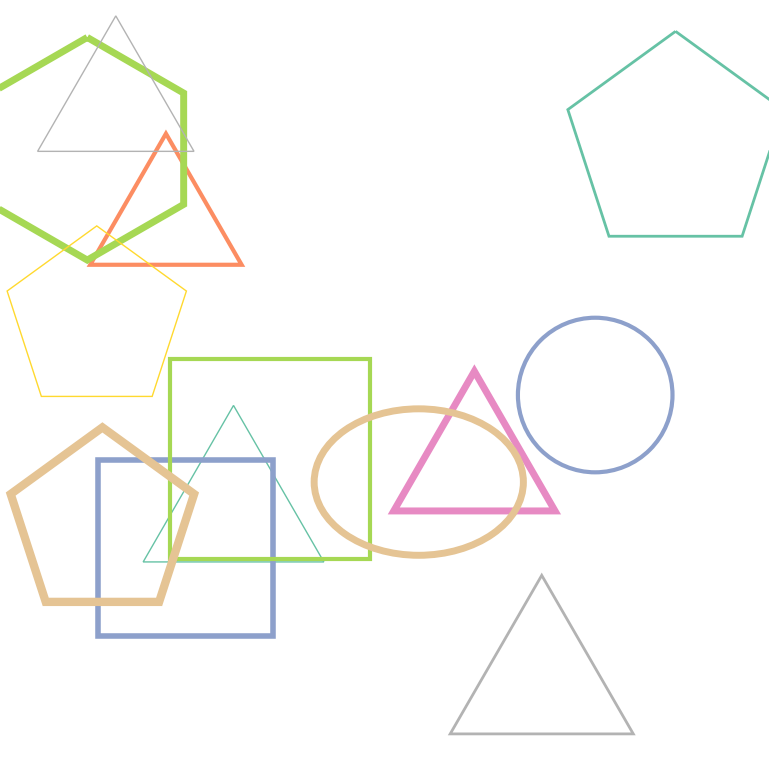[{"shape": "pentagon", "thickness": 1, "radius": 0.74, "center": [0.877, 0.812]}, {"shape": "triangle", "thickness": 0.5, "radius": 0.68, "center": [0.303, 0.338]}, {"shape": "triangle", "thickness": 1.5, "radius": 0.57, "center": [0.216, 0.713]}, {"shape": "circle", "thickness": 1.5, "radius": 0.5, "center": [0.773, 0.487]}, {"shape": "square", "thickness": 2, "radius": 0.57, "center": [0.241, 0.288]}, {"shape": "triangle", "thickness": 2.5, "radius": 0.6, "center": [0.616, 0.397]}, {"shape": "square", "thickness": 1.5, "radius": 0.65, "center": [0.35, 0.404]}, {"shape": "hexagon", "thickness": 2.5, "radius": 0.72, "center": [0.113, 0.807]}, {"shape": "pentagon", "thickness": 0.5, "radius": 0.61, "center": [0.126, 0.584]}, {"shape": "oval", "thickness": 2.5, "radius": 0.68, "center": [0.544, 0.374]}, {"shape": "pentagon", "thickness": 3, "radius": 0.63, "center": [0.133, 0.32]}, {"shape": "triangle", "thickness": 1, "radius": 0.69, "center": [0.704, 0.116]}, {"shape": "triangle", "thickness": 0.5, "radius": 0.59, "center": [0.15, 0.862]}]